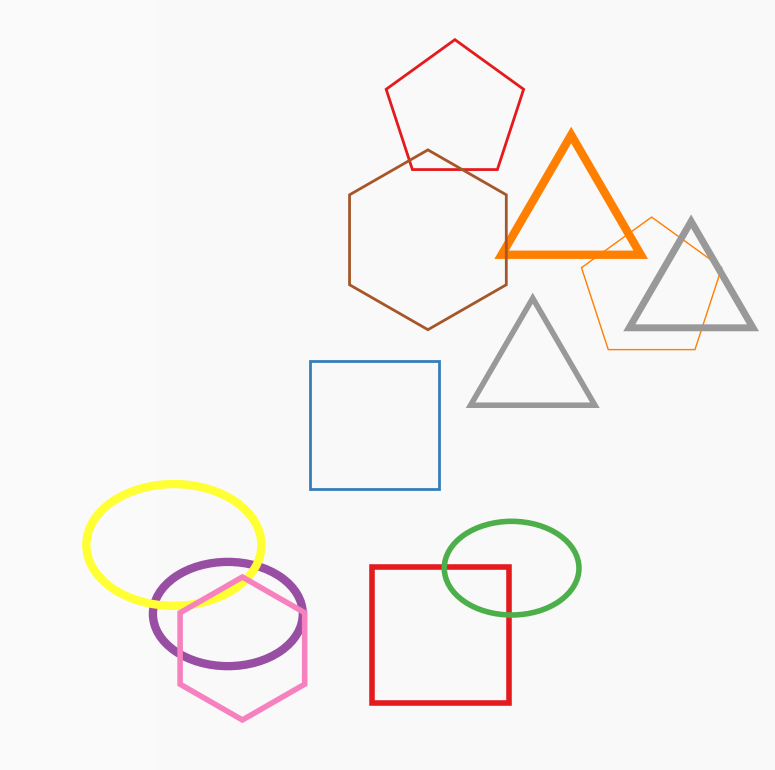[{"shape": "square", "thickness": 2, "radius": 0.44, "center": [0.569, 0.176]}, {"shape": "pentagon", "thickness": 1, "radius": 0.47, "center": [0.587, 0.855]}, {"shape": "square", "thickness": 1, "radius": 0.41, "center": [0.483, 0.448]}, {"shape": "oval", "thickness": 2, "radius": 0.43, "center": [0.66, 0.262]}, {"shape": "oval", "thickness": 3, "radius": 0.48, "center": [0.294, 0.203]}, {"shape": "triangle", "thickness": 3, "radius": 0.52, "center": [0.737, 0.721]}, {"shape": "pentagon", "thickness": 0.5, "radius": 0.48, "center": [0.841, 0.623]}, {"shape": "oval", "thickness": 3, "radius": 0.56, "center": [0.224, 0.292]}, {"shape": "hexagon", "thickness": 1, "radius": 0.58, "center": [0.552, 0.689]}, {"shape": "hexagon", "thickness": 2, "radius": 0.46, "center": [0.313, 0.158]}, {"shape": "triangle", "thickness": 2.5, "radius": 0.46, "center": [0.892, 0.62]}, {"shape": "triangle", "thickness": 2, "radius": 0.46, "center": [0.687, 0.52]}]